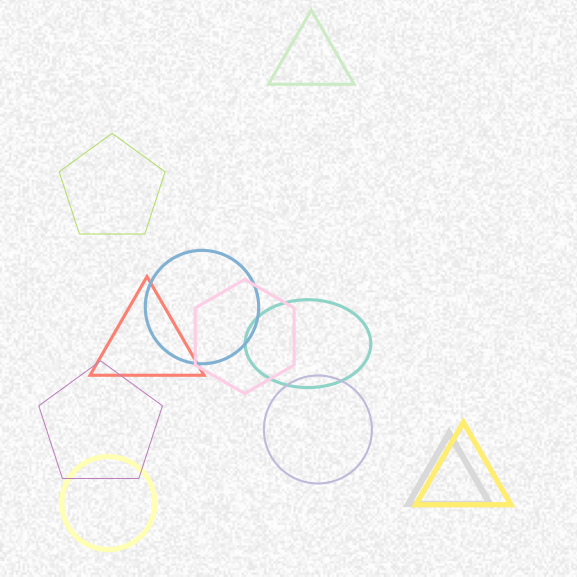[{"shape": "oval", "thickness": 1.5, "radius": 0.54, "center": [0.533, 0.404]}, {"shape": "circle", "thickness": 2.5, "radius": 0.4, "center": [0.188, 0.128]}, {"shape": "circle", "thickness": 1, "radius": 0.47, "center": [0.55, 0.255]}, {"shape": "triangle", "thickness": 1.5, "radius": 0.57, "center": [0.255, 0.406]}, {"shape": "circle", "thickness": 1.5, "radius": 0.49, "center": [0.35, 0.467]}, {"shape": "pentagon", "thickness": 0.5, "radius": 0.48, "center": [0.194, 0.672]}, {"shape": "hexagon", "thickness": 1.5, "radius": 0.49, "center": [0.424, 0.416]}, {"shape": "triangle", "thickness": 3, "radius": 0.41, "center": [0.778, 0.167]}, {"shape": "pentagon", "thickness": 0.5, "radius": 0.56, "center": [0.174, 0.262]}, {"shape": "triangle", "thickness": 1.5, "radius": 0.43, "center": [0.539, 0.896]}, {"shape": "triangle", "thickness": 2.5, "radius": 0.48, "center": [0.802, 0.173]}]